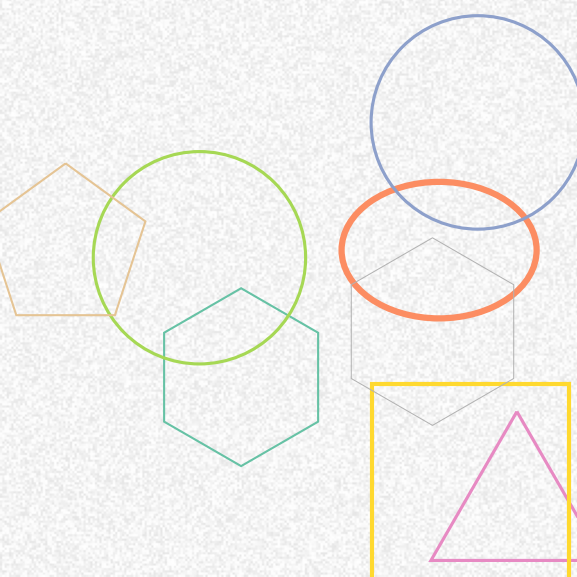[{"shape": "hexagon", "thickness": 1, "radius": 0.77, "center": [0.418, 0.346]}, {"shape": "oval", "thickness": 3, "radius": 0.84, "center": [0.76, 0.566]}, {"shape": "circle", "thickness": 1.5, "radius": 0.92, "center": [0.827, 0.787]}, {"shape": "triangle", "thickness": 1.5, "radius": 0.86, "center": [0.895, 0.115]}, {"shape": "circle", "thickness": 1.5, "radius": 0.92, "center": [0.345, 0.553]}, {"shape": "square", "thickness": 2, "radius": 0.86, "center": [0.815, 0.163]}, {"shape": "pentagon", "thickness": 1, "radius": 0.73, "center": [0.114, 0.571]}, {"shape": "hexagon", "thickness": 0.5, "radius": 0.81, "center": [0.749, 0.425]}]